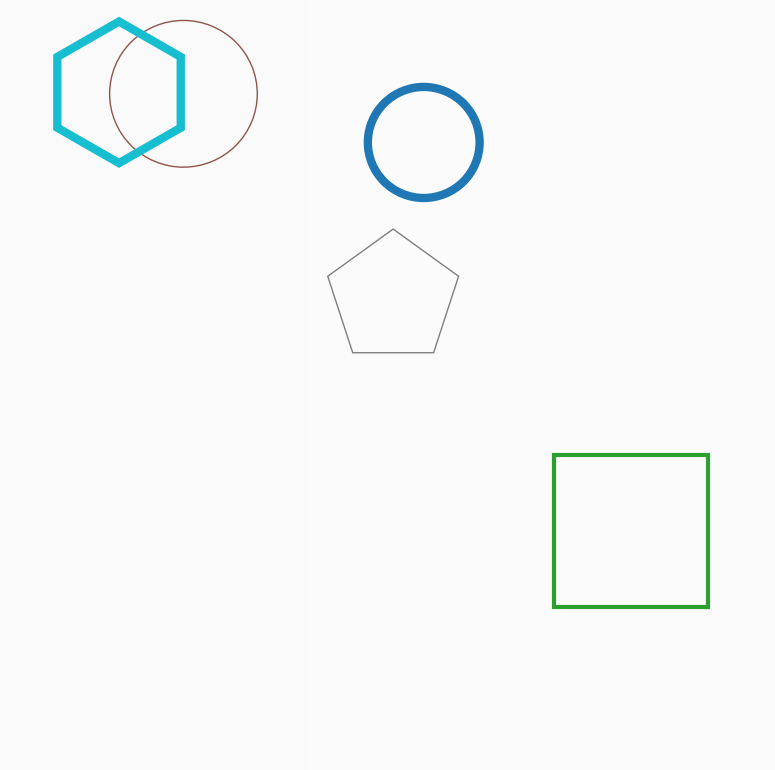[{"shape": "circle", "thickness": 3, "radius": 0.36, "center": [0.547, 0.815]}, {"shape": "square", "thickness": 1.5, "radius": 0.49, "center": [0.814, 0.31]}, {"shape": "circle", "thickness": 0.5, "radius": 0.48, "center": [0.237, 0.878]}, {"shape": "pentagon", "thickness": 0.5, "radius": 0.44, "center": [0.507, 0.614]}, {"shape": "hexagon", "thickness": 3, "radius": 0.46, "center": [0.154, 0.88]}]